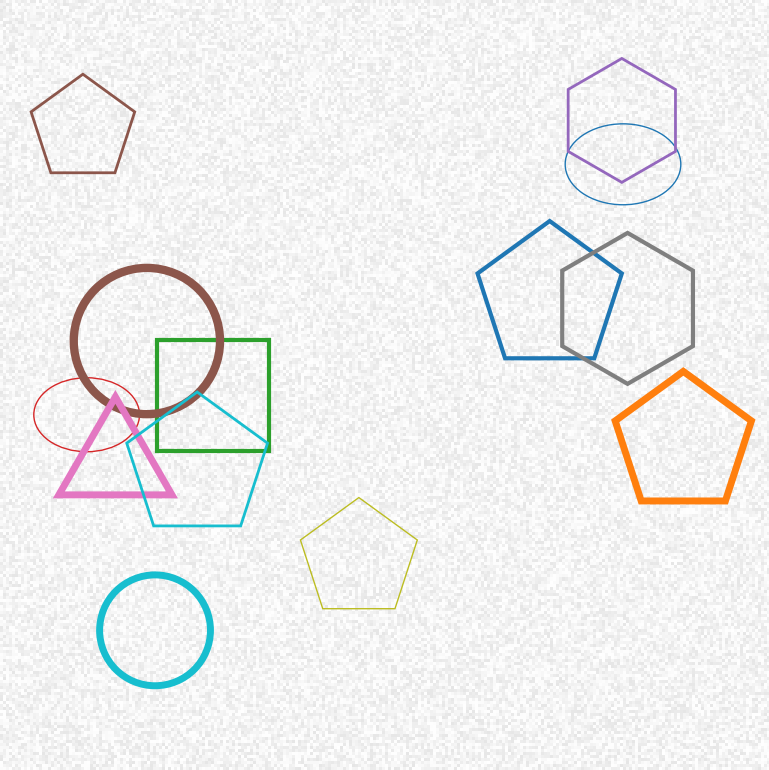[{"shape": "oval", "thickness": 0.5, "radius": 0.38, "center": [0.809, 0.787]}, {"shape": "pentagon", "thickness": 1.5, "radius": 0.49, "center": [0.714, 0.614]}, {"shape": "pentagon", "thickness": 2.5, "radius": 0.47, "center": [0.887, 0.425]}, {"shape": "square", "thickness": 1.5, "radius": 0.36, "center": [0.277, 0.486]}, {"shape": "oval", "thickness": 0.5, "radius": 0.34, "center": [0.113, 0.461]}, {"shape": "hexagon", "thickness": 1, "radius": 0.4, "center": [0.808, 0.844]}, {"shape": "circle", "thickness": 3, "radius": 0.47, "center": [0.191, 0.557]}, {"shape": "pentagon", "thickness": 1, "radius": 0.35, "center": [0.108, 0.833]}, {"shape": "triangle", "thickness": 2.5, "radius": 0.42, "center": [0.15, 0.4]}, {"shape": "hexagon", "thickness": 1.5, "radius": 0.49, "center": [0.815, 0.599]}, {"shape": "pentagon", "thickness": 0.5, "radius": 0.4, "center": [0.466, 0.274]}, {"shape": "circle", "thickness": 2.5, "radius": 0.36, "center": [0.201, 0.181]}, {"shape": "pentagon", "thickness": 1, "radius": 0.48, "center": [0.256, 0.395]}]